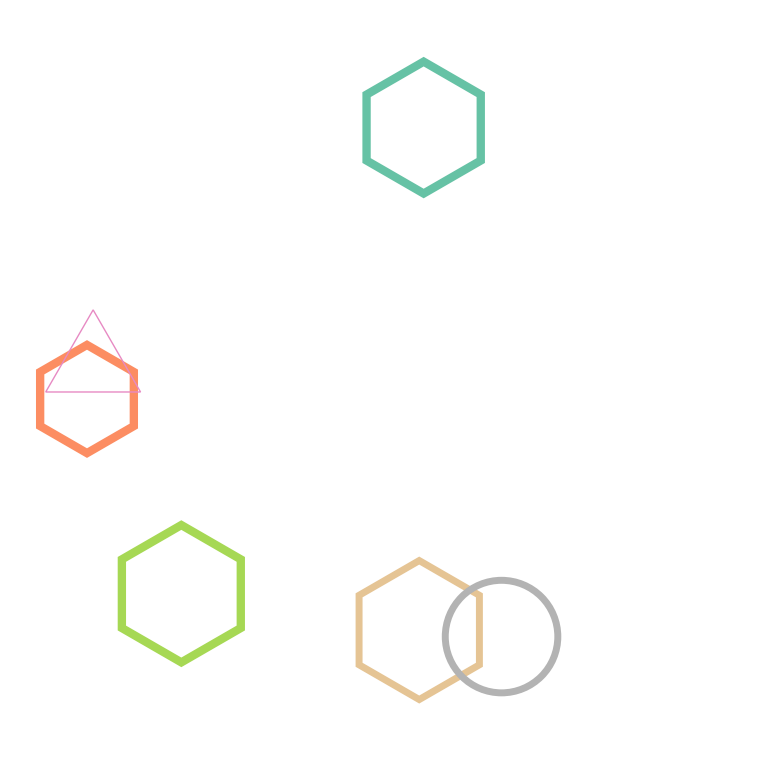[{"shape": "hexagon", "thickness": 3, "radius": 0.43, "center": [0.55, 0.834]}, {"shape": "hexagon", "thickness": 3, "radius": 0.35, "center": [0.113, 0.482]}, {"shape": "triangle", "thickness": 0.5, "radius": 0.36, "center": [0.121, 0.526]}, {"shape": "hexagon", "thickness": 3, "radius": 0.45, "center": [0.235, 0.229]}, {"shape": "hexagon", "thickness": 2.5, "radius": 0.45, "center": [0.544, 0.182]}, {"shape": "circle", "thickness": 2.5, "radius": 0.37, "center": [0.651, 0.173]}]